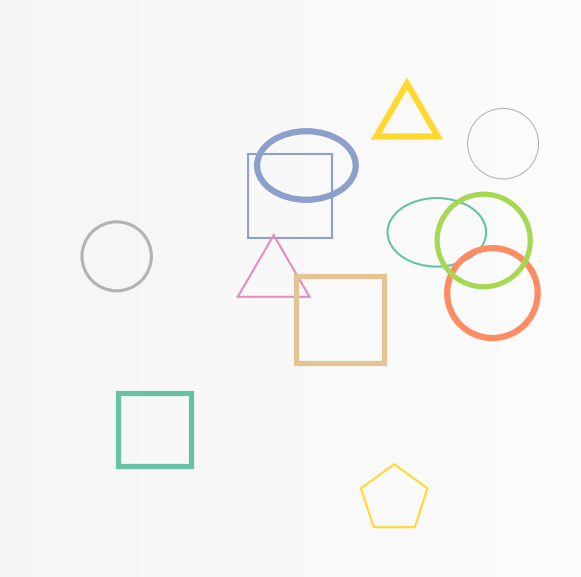[{"shape": "oval", "thickness": 1, "radius": 0.42, "center": [0.752, 0.597]}, {"shape": "square", "thickness": 2.5, "radius": 0.31, "center": [0.266, 0.255]}, {"shape": "circle", "thickness": 3, "radius": 0.39, "center": [0.847, 0.492]}, {"shape": "oval", "thickness": 3, "radius": 0.42, "center": [0.527, 0.713]}, {"shape": "square", "thickness": 1, "radius": 0.36, "center": [0.499, 0.66]}, {"shape": "triangle", "thickness": 1, "radius": 0.36, "center": [0.471, 0.521]}, {"shape": "circle", "thickness": 2.5, "radius": 0.4, "center": [0.832, 0.583]}, {"shape": "triangle", "thickness": 3, "radius": 0.31, "center": [0.7, 0.793]}, {"shape": "pentagon", "thickness": 1, "radius": 0.3, "center": [0.678, 0.135]}, {"shape": "square", "thickness": 2.5, "radius": 0.38, "center": [0.585, 0.446]}, {"shape": "circle", "thickness": 1.5, "radius": 0.3, "center": [0.201, 0.555]}, {"shape": "circle", "thickness": 0.5, "radius": 0.31, "center": [0.866, 0.75]}]